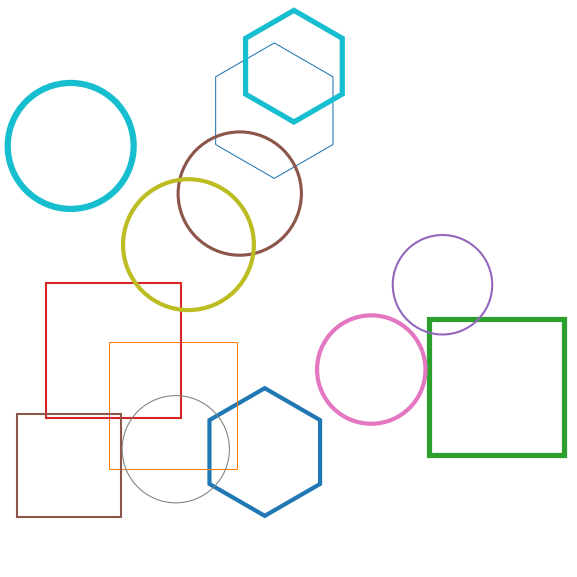[{"shape": "hexagon", "thickness": 2, "radius": 0.55, "center": [0.458, 0.216]}, {"shape": "hexagon", "thickness": 0.5, "radius": 0.59, "center": [0.475, 0.808]}, {"shape": "square", "thickness": 0.5, "radius": 0.55, "center": [0.3, 0.297]}, {"shape": "square", "thickness": 2.5, "radius": 0.59, "center": [0.859, 0.329]}, {"shape": "square", "thickness": 1, "radius": 0.58, "center": [0.196, 0.392]}, {"shape": "circle", "thickness": 1, "radius": 0.43, "center": [0.766, 0.506]}, {"shape": "square", "thickness": 1, "radius": 0.45, "center": [0.12, 0.193]}, {"shape": "circle", "thickness": 1.5, "radius": 0.53, "center": [0.415, 0.664]}, {"shape": "circle", "thickness": 2, "radius": 0.47, "center": [0.643, 0.359]}, {"shape": "circle", "thickness": 0.5, "radius": 0.46, "center": [0.304, 0.221]}, {"shape": "circle", "thickness": 2, "radius": 0.57, "center": [0.326, 0.575]}, {"shape": "hexagon", "thickness": 2.5, "radius": 0.48, "center": [0.509, 0.885]}, {"shape": "circle", "thickness": 3, "radius": 0.55, "center": [0.122, 0.746]}]